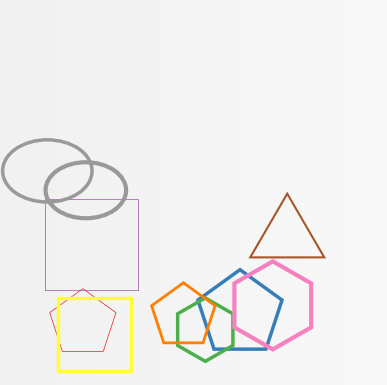[{"shape": "pentagon", "thickness": 0.5, "radius": 0.45, "center": [0.214, 0.16]}, {"shape": "pentagon", "thickness": 2.5, "radius": 0.57, "center": [0.619, 0.185]}, {"shape": "hexagon", "thickness": 2.5, "radius": 0.41, "center": [0.53, 0.144]}, {"shape": "square", "thickness": 0.5, "radius": 0.6, "center": [0.236, 0.365]}, {"shape": "pentagon", "thickness": 2, "radius": 0.43, "center": [0.473, 0.179]}, {"shape": "square", "thickness": 2.5, "radius": 0.47, "center": [0.244, 0.131]}, {"shape": "triangle", "thickness": 1.5, "radius": 0.55, "center": [0.741, 0.387]}, {"shape": "hexagon", "thickness": 3, "radius": 0.57, "center": [0.704, 0.207]}, {"shape": "oval", "thickness": 3, "radius": 0.52, "center": [0.221, 0.506]}, {"shape": "oval", "thickness": 2.5, "radius": 0.58, "center": [0.122, 0.556]}]